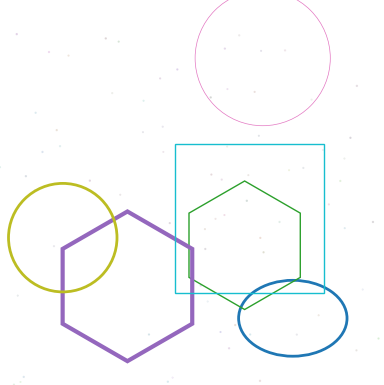[{"shape": "oval", "thickness": 2, "radius": 0.7, "center": [0.761, 0.173]}, {"shape": "hexagon", "thickness": 1, "radius": 0.83, "center": [0.635, 0.363]}, {"shape": "hexagon", "thickness": 3, "radius": 0.97, "center": [0.331, 0.256]}, {"shape": "circle", "thickness": 0.5, "radius": 0.88, "center": [0.682, 0.849]}, {"shape": "circle", "thickness": 2, "radius": 0.7, "center": [0.163, 0.383]}, {"shape": "square", "thickness": 1, "radius": 0.97, "center": [0.647, 0.432]}]